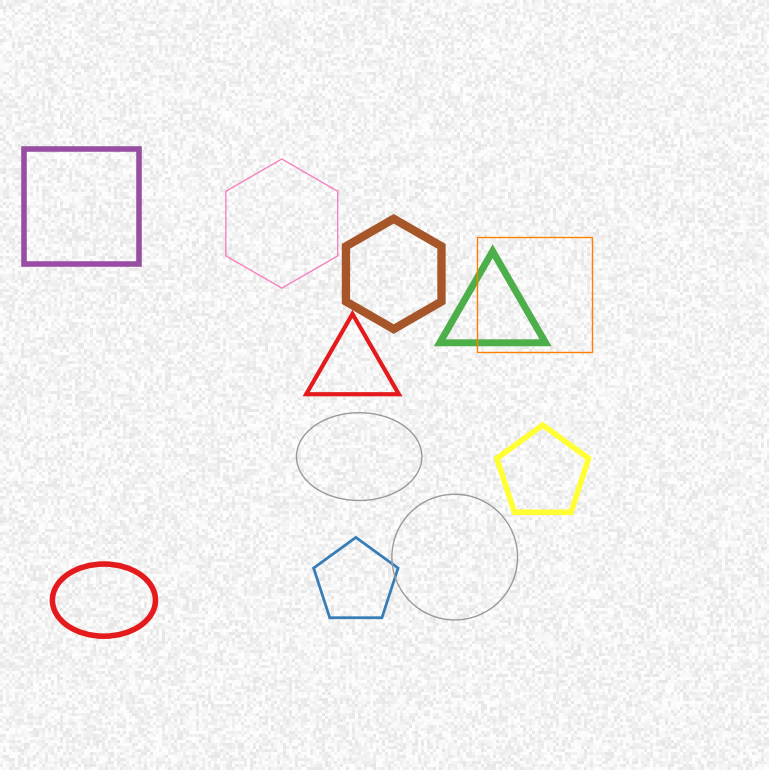[{"shape": "triangle", "thickness": 1.5, "radius": 0.35, "center": [0.458, 0.523]}, {"shape": "oval", "thickness": 2, "radius": 0.33, "center": [0.135, 0.221]}, {"shape": "pentagon", "thickness": 1, "radius": 0.29, "center": [0.462, 0.244]}, {"shape": "triangle", "thickness": 2.5, "radius": 0.4, "center": [0.64, 0.594]}, {"shape": "square", "thickness": 2, "radius": 0.37, "center": [0.106, 0.732]}, {"shape": "square", "thickness": 0.5, "radius": 0.37, "center": [0.694, 0.617]}, {"shape": "pentagon", "thickness": 2, "radius": 0.31, "center": [0.705, 0.385]}, {"shape": "hexagon", "thickness": 3, "radius": 0.36, "center": [0.511, 0.644]}, {"shape": "hexagon", "thickness": 0.5, "radius": 0.42, "center": [0.366, 0.71]}, {"shape": "oval", "thickness": 0.5, "radius": 0.41, "center": [0.466, 0.407]}, {"shape": "circle", "thickness": 0.5, "radius": 0.41, "center": [0.591, 0.277]}]